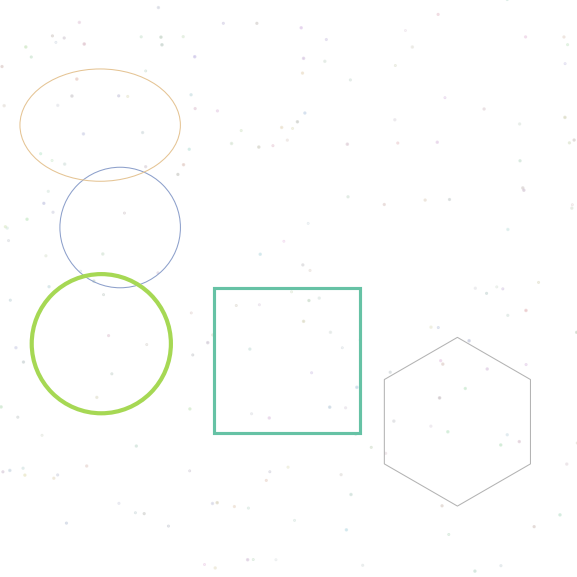[{"shape": "square", "thickness": 1.5, "radius": 0.63, "center": [0.497, 0.375]}, {"shape": "circle", "thickness": 0.5, "radius": 0.52, "center": [0.208, 0.605]}, {"shape": "circle", "thickness": 2, "radius": 0.6, "center": [0.175, 0.404]}, {"shape": "oval", "thickness": 0.5, "radius": 0.69, "center": [0.173, 0.782]}, {"shape": "hexagon", "thickness": 0.5, "radius": 0.73, "center": [0.792, 0.269]}]